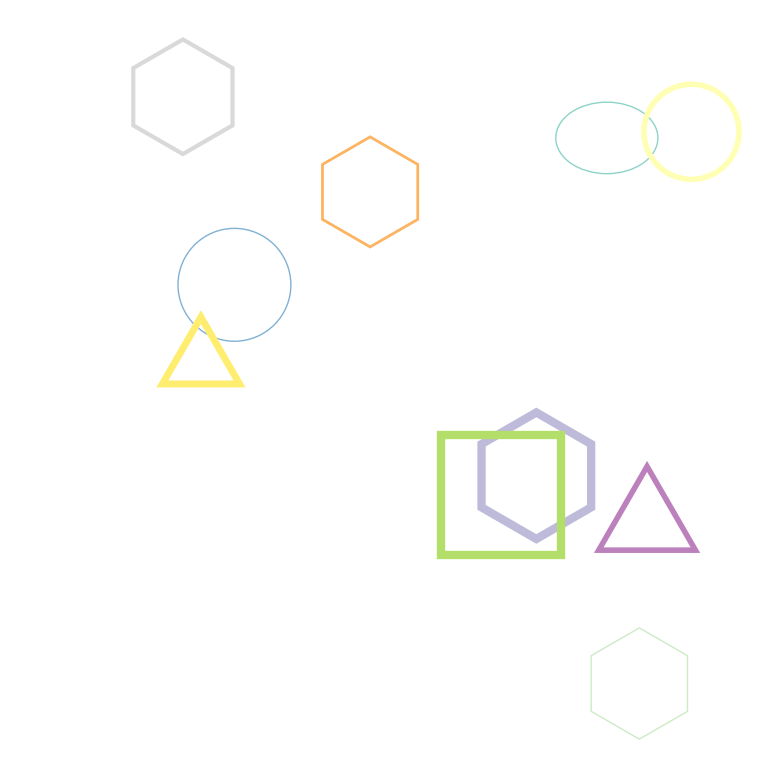[{"shape": "oval", "thickness": 0.5, "radius": 0.33, "center": [0.788, 0.821]}, {"shape": "circle", "thickness": 2, "radius": 0.31, "center": [0.898, 0.829]}, {"shape": "hexagon", "thickness": 3, "radius": 0.41, "center": [0.697, 0.382]}, {"shape": "circle", "thickness": 0.5, "radius": 0.37, "center": [0.304, 0.63]}, {"shape": "hexagon", "thickness": 1, "radius": 0.36, "center": [0.481, 0.751]}, {"shape": "square", "thickness": 3, "radius": 0.39, "center": [0.651, 0.357]}, {"shape": "hexagon", "thickness": 1.5, "radius": 0.37, "center": [0.238, 0.874]}, {"shape": "triangle", "thickness": 2, "radius": 0.36, "center": [0.84, 0.322]}, {"shape": "hexagon", "thickness": 0.5, "radius": 0.36, "center": [0.83, 0.112]}, {"shape": "triangle", "thickness": 2.5, "radius": 0.29, "center": [0.261, 0.53]}]